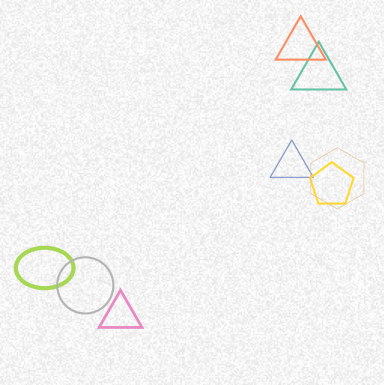[{"shape": "triangle", "thickness": 1.5, "radius": 0.41, "center": [0.828, 0.809]}, {"shape": "triangle", "thickness": 1.5, "radius": 0.38, "center": [0.781, 0.883]}, {"shape": "triangle", "thickness": 1, "radius": 0.32, "center": [0.758, 0.572]}, {"shape": "triangle", "thickness": 2, "radius": 0.32, "center": [0.313, 0.182]}, {"shape": "oval", "thickness": 3, "radius": 0.37, "center": [0.116, 0.304]}, {"shape": "pentagon", "thickness": 1.5, "radius": 0.3, "center": [0.862, 0.519]}, {"shape": "hexagon", "thickness": 0.5, "radius": 0.4, "center": [0.876, 0.537]}, {"shape": "circle", "thickness": 1.5, "radius": 0.37, "center": [0.222, 0.259]}]